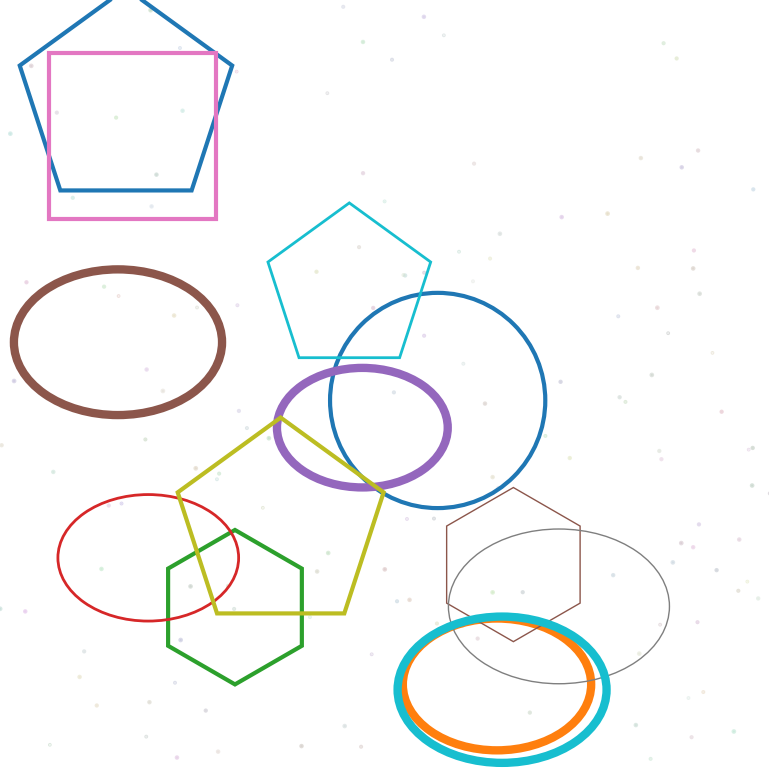[{"shape": "pentagon", "thickness": 1.5, "radius": 0.73, "center": [0.164, 0.87]}, {"shape": "circle", "thickness": 1.5, "radius": 0.7, "center": [0.568, 0.48]}, {"shape": "oval", "thickness": 3, "radius": 0.61, "center": [0.645, 0.111]}, {"shape": "hexagon", "thickness": 1.5, "radius": 0.5, "center": [0.305, 0.211]}, {"shape": "oval", "thickness": 1, "radius": 0.59, "center": [0.193, 0.276]}, {"shape": "oval", "thickness": 3, "radius": 0.55, "center": [0.471, 0.445]}, {"shape": "hexagon", "thickness": 0.5, "radius": 0.5, "center": [0.667, 0.267]}, {"shape": "oval", "thickness": 3, "radius": 0.68, "center": [0.153, 0.556]}, {"shape": "square", "thickness": 1.5, "radius": 0.54, "center": [0.172, 0.824]}, {"shape": "oval", "thickness": 0.5, "radius": 0.72, "center": [0.726, 0.212]}, {"shape": "pentagon", "thickness": 1.5, "radius": 0.7, "center": [0.364, 0.317]}, {"shape": "pentagon", "thickness": 1, "radius": 0.56, "center": [0.454, 0.625]}, {"shape": "oval", "thickness": 3, "radius": 0.68, "center": [0.652, 0.104]}]